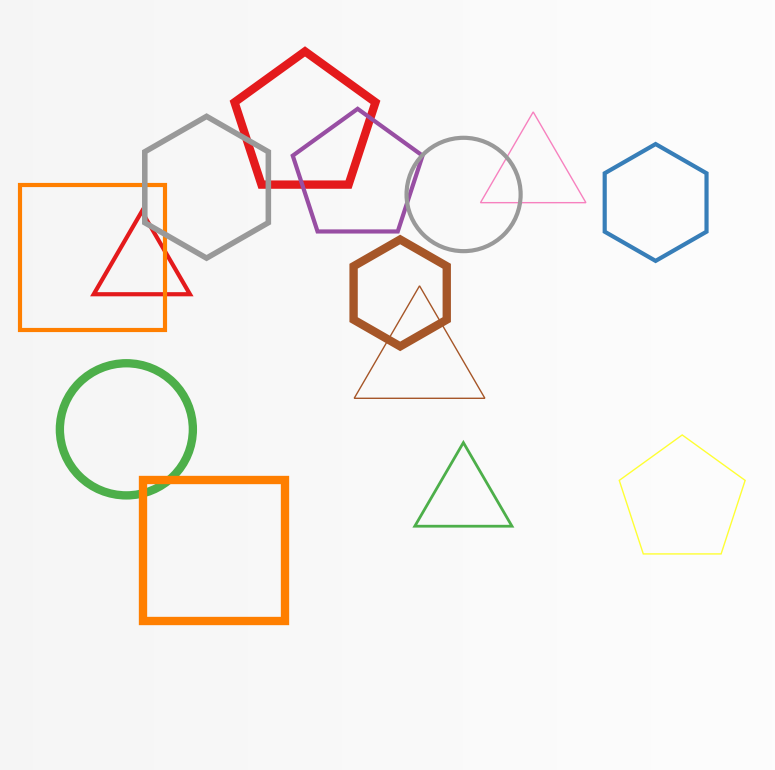[{"shape": "triangle", "thickness": 1.5, "radius": 0.36, "center": [0.183, 0.654]}, {"shape": "pentagon", "thickness": 3, "radius": 0.48, "center": [0.394, 0.838]}, {"shape": "hexagon", "thickness": 1.5, "radius": 0.38, "center": [0.846, 0.737]}, {"shape": "triangle", "thickness": 1, "radius": 0.36, "center": [0.598, 0.353]}, {"shape": "circle", "thickness": 3, "radius": 0.43, "center": [0.163, 0.442]}, {"shape": "pentagon", "thickness": 1.5, "radius": 0.44, "center": [0.461, 0.771]}, {"shape": "square", "thickness": 3, "radius": 0.46, "center": [0.276, 0.285]}, {"shape": "square", "thickness": 1.5, "radius": 0.47, "center": [0.119, 0.665]}, {"shape": "pentagon", "thickness": 0.5, "radius": 0.43, "center": [0.88, 0.35]}, {"shape": "hexagon", "thickness": 3, "radius": 0.35, "center": [0.516, 0.62]}, {"shape": "triangle", "thickness": 0.5, "radius": 0.49, "center": [0.541, 0.531]}, {"shape": "triangle", "thickness": 0.5, "radius": 0.39, "center": [0.688, 0.776]}, {"shape": "circle", "thickness": 1.5, "radius": 0.37, "center": [0.598, 0.747]}, {"shape": "hexagon", "thickness": 2, "radius": 0.46, "center": [0.267, 0.757]}]